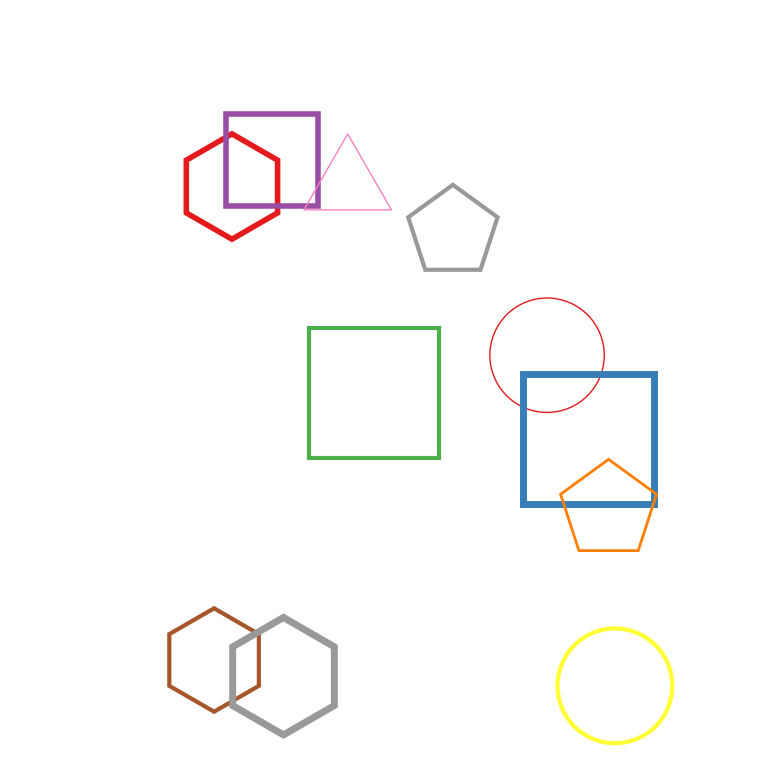[{"shape": "hexagon", "thickness": 2, "radius": 0.34, "center": [0.301, 0.758]}, {"shape": "circle", "thickness": 0.5, "radius": 0.37, "center": [0.71, 0.539]}, {"shape": "square", "thickness": 2.5, "radius": 0.42, "center": [0.764, 0.43]}, {"shape": "square", "thickness": 1.5, "radius": 0.42, "center": [0.485, 0.49]}, {"shape": "square", "thickness": 2, "radius": 0.3, "center": [0.353, 0.792]}, {"shape": "pentagon", "thickness": 1, "radius": 0.33, "center": [0.79, 0.338]}, {"shape": "circle", "thickness": 1.5, "radius": 0.37, "center": [0.799, 0.109]}, {"shape": "hexagon", "thickness": 1.5, "radius": 0.34, "center": [0.278, 0.143]}, {"shape": "triangle", "thickness": 0.5, "radius": 0.33, "center": [0.452, 0.76]}, {"shape": "pentagon", "thickness": 1.5, "radius": 0.3, "center": [0.588, 0.699]}, {"shape": "hexagon", "thickness": 2.5, "radius": 0.38, "center": [0.368, 0.122]}]